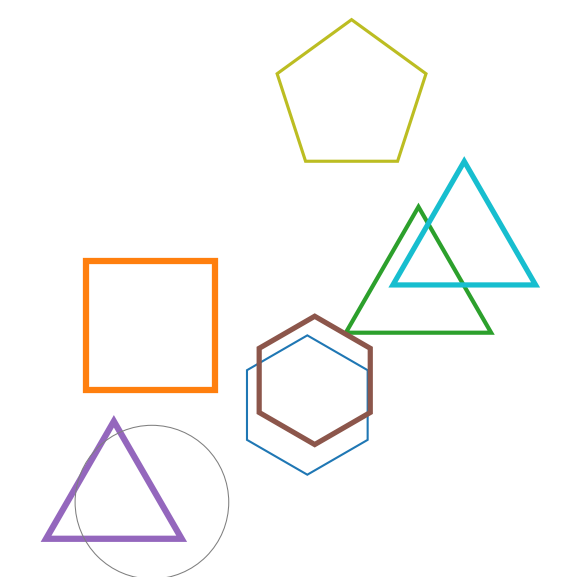[{"shape": "hexagon", "thickness": 1, "radius": 0.6, "center": [0.532, 0.298]}, {"shape": "square", "thickness": 3, "radius": 0.56, "center": [0.261, 0.435]}, {"shape": "triangle", "thickness": 2, "radius": 0.73, "center": [0.725, 0.496]}, {"shape": "triangle", "thickness": 3, "radius": 0.68, "center": [0.197, 0.134]}, {"shape": "hexagon", "thickness": 2.5, "radius": 0.56, "center": [0.545, 0.34]}, {"shape": "circle", "thickness": 0.5, "radius": 0.67, "center": [0.263, 0.13]}, {"shape": "pentagon", "thickness": 1.5, "radius": 0.68, "center": [0.609, 0.83]}, {"shape": "triangle", "thickness": 2.5, "radius": 0.71, "center": [0.804, 0.577]}]